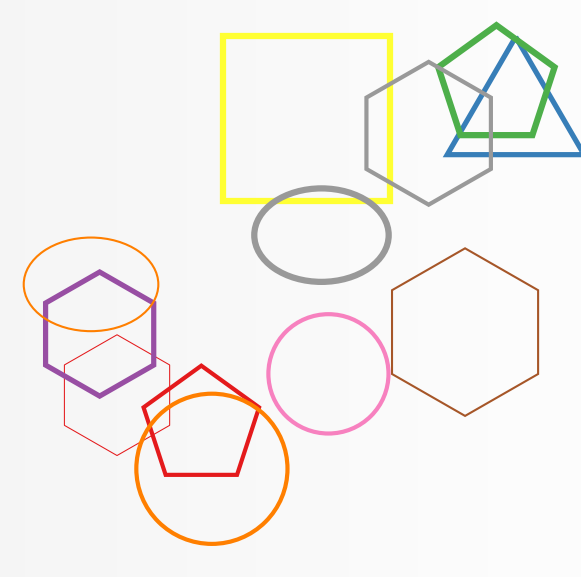[{"shape": "hexagon", "thickness": 0.5, "radius": 0.52, "center": [0.201, 0.315]}, {"shape": "pentagon", "thickness": 2, "radius": 0.52, "center": [0.346, 0.261]}, {"shape": "triangle", "thickness": 2.5, "radius": 0.68, "center": [0.887, 0.799]}, {"shape": "pentagon", "thickness": 3, "radius": 0.53, "center": [0.854, 0.85]}, {"shape": "hexagon", "thickness": 2.5, "radius": 0.54, "center": [0.171, 0.421]}, {"shape": "oval", "thickness": 1, "radius": 0.58, "center": [0.157, 0.507]}, {"shape": "circle", "thickness": 2, "radius": 0.65, "center": [0.365, 0.187]}, {"shape": "square", "thickness": 3, "radius": 0.72, "center": [0.527, 0.793]}, {"shape": "hexagon", "thickness": 1, "radius": 0.73, "center": [0.8, 0.424]}, {"shape": "circle", "thickness": 2, "radius": 0.52, "center": [0.565, 0.352]}, {"shape": "hexagon", "thickness": 2, "radius": 0.62, "center": [0.737, 0.768]}, {"shape": "oval", "thickness": 3, "radius": 0.58, "center": [0.553, 0.592]}]